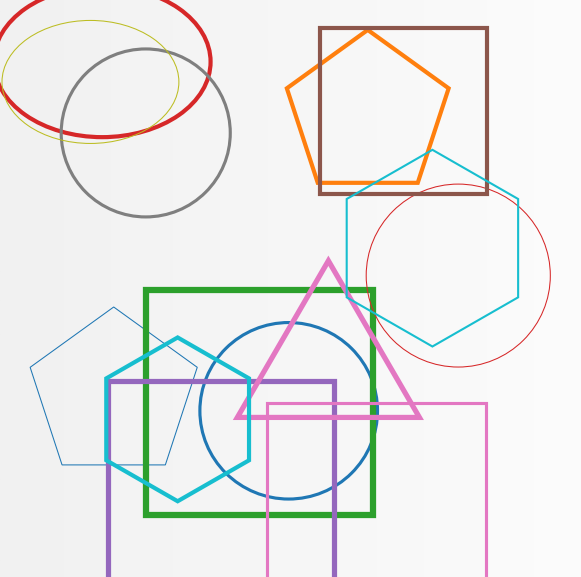[{"shape": "pentagon", "thickness": 0.5, "radius": 0.76, "center": [0.196, 0.316]}, {"shape": "circle", "thickness": 1.5, "radius": 0.76, "center": [0.497, 0.288]}, {"shape": "pentagon", "thickness": 2, "radius": 0.73, "center": [0.633, 0.801]}, {"shape": "square", "thickness": 3, "radius": 0.97, "center": [0.447, 0.303]}, {"shape": "circle", "thickness": 0.5, "radius": 0.79, "center": [0.788, 0.522]}, {"shape": "oval", "thickness": 2, "radius": 0.93, "center": [0.176, 0.892]}, {"shape": "square", "thickness": 2.5, "radius": 0.97, "center": [0.38, 0.145]}, {"shape": "square", "thickness": 2, "radius": 0.72, "center": [0.694, 0.808]}, {"shape": "triangle", "thickness": 2.5, "radius": 0.9, "center": [0.565, 0.367]}, {"shape": "square", "thickness": 1.5, "radius": 0.94, "center": [0.648, 0.112]}, {"shape": "circle", "thickness": 1.5, "radius": 0.73, "center": [0.251, 0.769]}, {"shape": "oval", "thickness": 0.5, "radius": 0.76, "center": [0.156, 0.857]}, {"shape": "hexagon", "thickness": 2, "radius": 0.71, "center": [0.306, 0.273]}, {"shape": "hexagon", "thickness": 1, "radius": 0.85, "center": [0.744, 0.569]}]